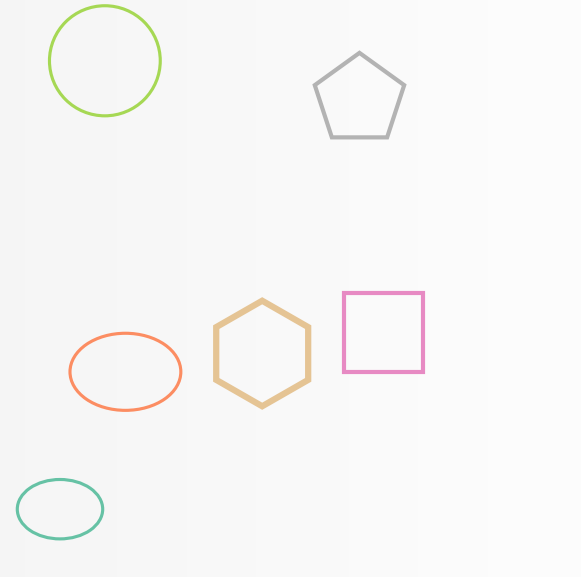[{"shape": "oval", "thickness": 1.5, "radius": 0.37, "center": [0.103, 0.117]}, {"shape": "oval", "thickness": 1.5, "radius": 0.48, "center": [0.216, 0.355]}, {"shape": "square", "thickness": 2, "radius": 0.34, "center": [0.66, 0.423]}, {"shape": "circle", "thickness": 1.5, "radius": 0.48, "center": [0.18, 0.894]}, {"shape": "hexagon", "thickness": 3, "radius": 0.46, "center": [0.451, 0.387]}, {"shape": "pentagon", "thickness": 2, "radius": 0.4, "center": [0.618, 0.827]}]